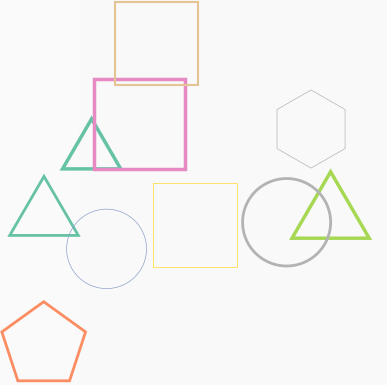[{"shape": "triangle", "thickness": 2.5, "radius": 0.43, "center": [0.236, 0.605]}, {"shape": "triangle", "thickness": 2, "radius": 0.51, "center": [0.114, 0.44]}, {"shape": "pentagon", "thickness": 2, "radius": 0.57, "center": [0.113, 0.103]}, {"shape": "circle", "thickness": 0.5, "radius": 0.52, "center": [0.275, 0.354]}, {"shape": "square", "thickness": 2.5, "radius": 0.59, "center": [0.359, 0.677]}, {"shape": "triangle", "thickness": 2.5, "radius": 0.58, "center": [0.853, 0.439]}, {"shape": "square", "thickness": 0.5, "radius": 0.54, "center": [0.504, 0.416]}, {"shape": "square", "thickness": 1.5, "radius": 0.54, "center": [0.404, 0.887]}, {"shape": "hexagon", "thickness": 0.5, "radius": 0.51, "center": [0.803, 0.665]}, {"shape": "circle", "thickness": 2, "radius": 0.57, "center": [0.74, 0.423]}]